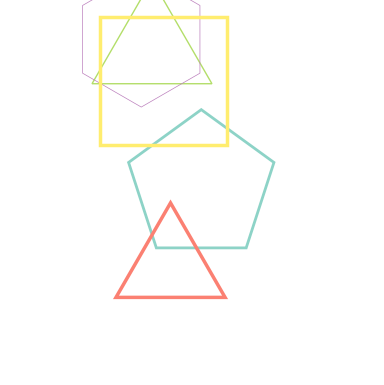[{"shape": "pentagon", "thickness": 2, "radius": 0.99, "center": [0.523, 0.517]}, {"shape": "triangle", "thickness": 2.5, "radius": 0.82, "center": [0.443, 0.309]}, {"shape": "triangle", "thickness": 1, "radius": 0.9, "center": [0.395, 0.872]}, {"shape": "hexagon", "thickness": 0.5, "radius": 0.88, "center": [0.367, 0.898]}, {"shape": "square", "thickness": 2.5, "radius": 0.83, "center": [0.425, 0.789]}]